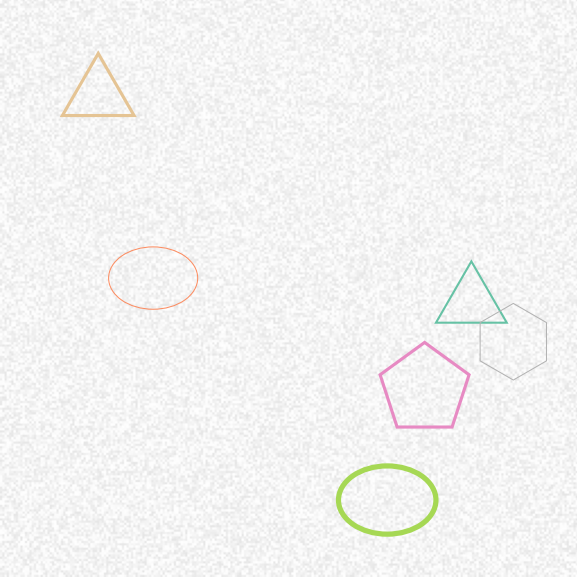[{"shape": "triangle", "thickness": 1, "radius": 0.35, "center": [0.816, 0.476]}, {"shape": "oval", "thickness": 0.5, "radius": 0.39, "center": [0.265, 0.518]}, {"shape": "pentagon", "thickness": 1.5, "radius": 0.4, "center": [0.735, 0.325]}, {"shape": "oval", "thickness": 2.5, "radius": 0.42, "center": [0.671, 0.133]}, {"shape": "triangle", "thickness": 1.5, "radius": 0.36, "center": [0.17, 0.835]}, {"shape": "hexagon", "thickness": 0.5, "radius": 0.33, "center": [0.889, 0.407]}]